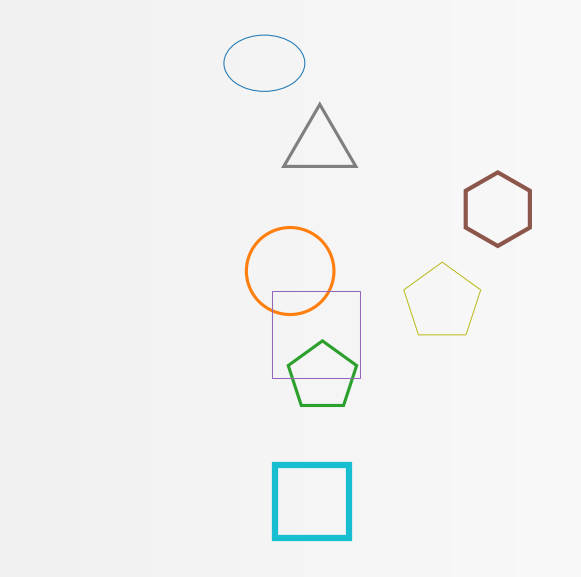[{"shape": "oval", "thickness": 0.5, "radius": 0.35, "center": [0.455, 0.89]}, {"shape": "circle", "thickness": 1.5, "radius": 0.38, "center": [0.499, 0.53]}, {"shape": "pentagon", "thickness": 1.5, "radius": 0.31, "center": [0.555, 0.347]}, {"shape": "square", "thickness": 0.5, "radius": 0.38, "center": [0.544, 0.42]}, {"shape": "hexagon", "thickness": 2, "radius": 0.32, "center": [0.856, 0.637]}, {"shape": "triangle", "thickness": 1.5, "radius": 0.36, "center": [0.55, 0.747]}, {"shape": "pentagon", "thickness": 0.5, "radius": 0.35, "center": [0.761, 0.476]}, {"shape": "square", "thickness": 3, "radius": 0.31, "center": [0.537, 0.131]}]